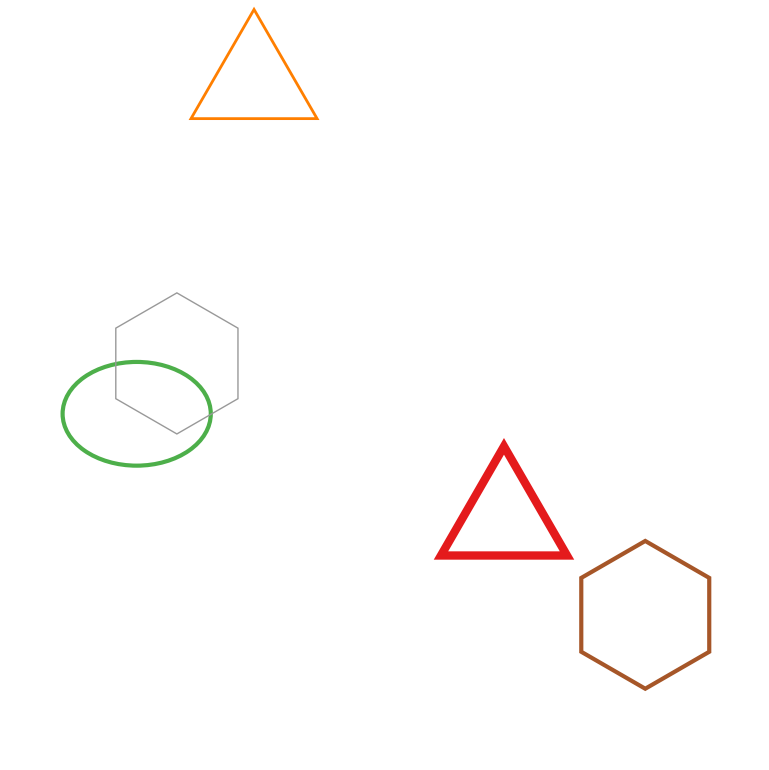[{"shape": "triangle", "thickness": 3, "radius": 0.47, "center": [0.655, 0.326]}, {"shape": "oval", "thickness": 1.5, "radius": 0.48, "center": [0.178, 0.463]}, {"shape": "triangle", "thickness": 1, "radius": 0.47, "center": [0.33, 0.893]}, {"shape": "hexagon", "thickness": 1.5, "radius": 0.48, "center": [0.838, 0.202]}, {"shape": "hexagon", "thickness": 0.5, "radius": 0.46, "center": [0.23, 0.528]}]